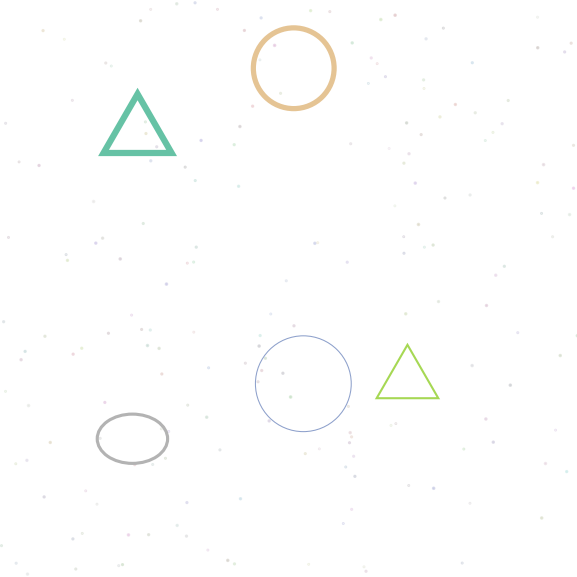[{"shape": "triangle", "thickness": 3, "radius": 0.34, "center": [0.238, 0.768]}, {"shape": "circle", "thickness": 0.5, "radius": 0.41, "center": [0.525, 0.335]}, {"shape": "triangle", "thickness": 1, "radius": 0.31, "center": [0.706, 0.34]}, {"shape": "circle", "thickness": 2.5, "radius": 0.35, "center": [0.509, 0.881]}, {"shape": "oval", "thickness": 1.5, "radius": 0.3, "center": [0.229, 0.239]}]